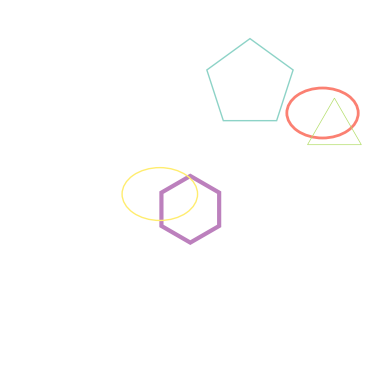[{"shape": "pentagon", "thickness": 1, "radius": 0.59, "center": [0.649, 0.782]}, {"shape": "oval", "thickness": 2, "radius": 0.46, "center": [0.838, 0.706]}, {"shape": "triangle", "thickness": 0.5, "radius": 0.4, "center": [0.869, 0.665]}, {"shape": "hexagon", "thickness": 3, "radius": 0.43, "center": [0.494, 0.456]}, {"shape": "oval", "thickness": 1, "radius": 0.49, "center": [0.415, 0.496]}]